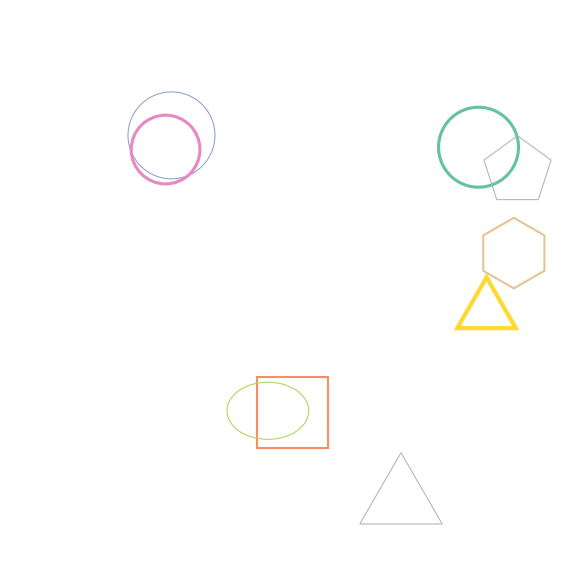[{"shape": "circle", "thickness": 1.5, "radius": 0.35, "center": [0.829, 0.744]}, {"shape": "square", "thickness": 1, "radius": 0.31, "center": [0.507, 0.285]}, {"shape": "circle", "thickness": 0.5, "radius": 0.38, "center": [0.297, 0.765]}, {"shape": "circle", "thickness": 1.5, "radius": 0.3, "center": [0.287, 0.74]}, {"shape": "oval", "thickness": 0.5, "radius": 0.35, "center": [0.464, 0.288]}, {"shape": "triangle", "thickness": 2, "radius": 0.29, "center": [0.842, 0.46]}, {"shape": "hexagon", "thickness": 1, "radius": 0.31, "center": [0.89, 0.561]}, {"shape": "pentagon", "thickness": 0.5, "radius": 0.31, "center": [0.896, 0.703]}, {"shape": "triangle", "thickness": 0.5, "radius": 0.41, "center": [0.694, 0.133]}]